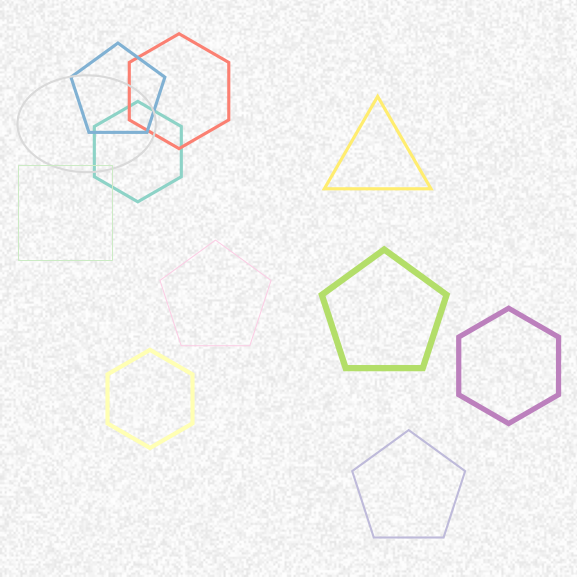[{"shape": "hexagon", "thickness": 1.5, "radius": 0.43, "center": [0.239, 0.737]}, {"shape": "hexagon", "thickness": 2, "radius": 0.42, "center": [0.26, 0.308]}, {"shape": "pentagon", "thickness": 1, "radius": 0.51, "center": [0.708, 0.152]}, {"shape": "hexagon", "thickness": 1.5, "radius": 0.5, "center": [0.31, 0.841]}, {"shape": "pentagon", "thickness": 1.5, "radius": 0.43, "center": [0.204, 0.839]}, {"shape": "pentagon", "thickness": 3, "radius": 0.57, "center": [0.665, 0.454]}, {"shape": "pentagon", "thickness": 0.5, "radius": 0.51, "center": [0.373, 0.482]}, {"shape": "oval", "thickness": 1, "radius": 0.6, "center": [0.15, 0.785]}, {"shape": "hexagon", "thickness": 2.5, "radius": 0.5, "center": [0.881, 0.366]}, {"shape": "square", "thickness": 0.5, "radius": 0.41, "center": [0.112, 0.632]}, {"shape": "triangle", "thickness": 1.5, "radius": 0.53, "center": [0.654, 0.726]}]